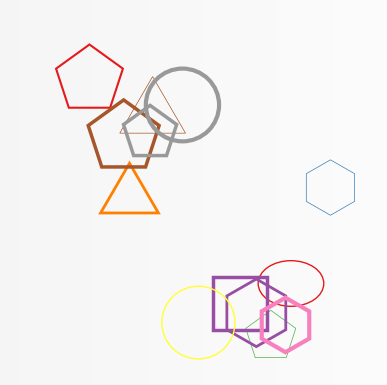[{"shape": "oval", "thickness": 1, "radius": 0.42, "center": [0.751, 0.264]}, {"shape": "pentagon", "thickness": 1.5, "radius": 0.45, "center": [0.231, 0.794]}, {"shape": "hexagon", "thickness": 0.5, "radius": 0.36, "center": [0.853, 0.513]}, {"shape": "pentagon", "thickness": 0.5, "radius": 0.34, "center": [0.699, 0.126]}, {"shape": "square", "thickness": 2.5, "radius": 0.34, "center": [0.619, 0.211]}, {"shape": "hexagon", "thickness": 2, "radius": 0.44, "center": [0.661, 0.187]}, {"shape": "triangle", "thickness": 2, "radius": 0.43, "center": [0.334, 0.49]}, {"shape": "circle", "thickness": 1, "radius": 0.47, "center": [0.512, 0.162]}, {"shape": "triangle", "thickness": 0.5, "radius": 0.49, "center": [0.394, 0.703]}, {"shape": "pentagon", "thickness": 2.5, "radius": 0.48, "center": [0.319, 0.644]}, {"shape": "hexagon", "thickness": 3, "radius": 0.35, "center": [0.737, 0.156]}, {"shape": "pentagon", "thickness": 2.5, "radius": 0.36, "center": [0.387, 0.654]}, {"shape": "circle", "thickness": 3, "radius": 0.47, "center": [0.471, 0.727]}]